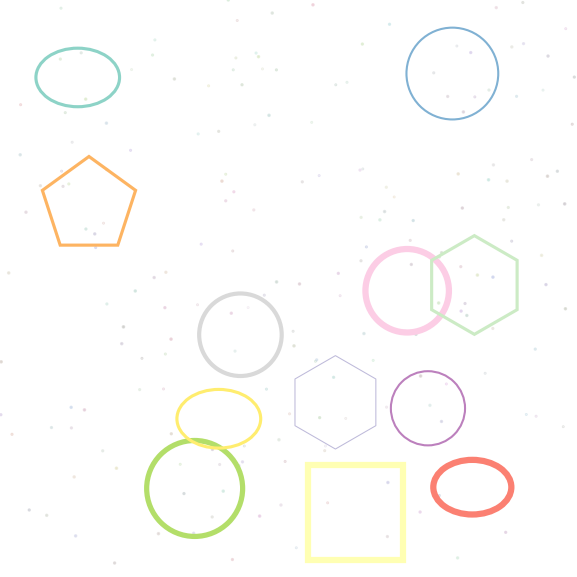[{"shape": "oval", "thickness": 1.5, "radius": 0.36, "center": [0.135, 0.865]}, {"shape": "square", "thickness": 3, "radius": 0.41, "center": [0.616, 0.112]}, {"shape": "hexagon", "thickness": 0.5, "radius": 0.4, "center": [0.581, 0.302]}, {"shape": "oval", "thickness": 3, "radius": 0.34, "center": [0.818, 0.156]}, {"shape": "circle", "thickness": 1, "radius": 0.4, "center": [0.783, 0.872]}, {"shape": "pentagon", "thickness": 1.5, "radius": 0.42, "center": [0.154, 0.643]}, {"shape": "circle", "thickness": 2.5, "radius": 0.42, "center": [0.337, 0.153]}, {"shape": "circle", "thickness": 3, "radius": 0.36, "center": [0.705, 0.496]}, {"shape": "circle", "thickness": 2, "radius": 0.36, "center": [0.416, 0.419]}, {"shape": "circle", "thickness": 1, "radius": 0.32, "center": [0.741, 0.292]}, {"shape": "hexagon", "thickness": 1.5, "radius": 0.43, "center": [0.821, 0.506]}, {"shape": "oval", "thickness": 1.5, "radius": 0.36, "center": [0.379, 0.274]}]